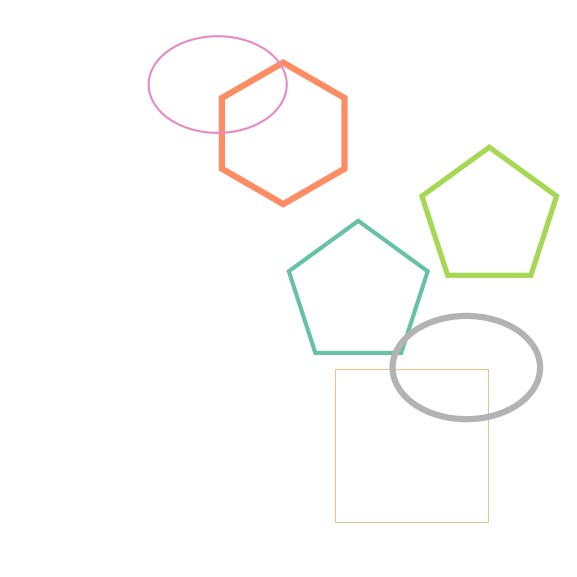[{"shape": "pentagon", "thickness": 2, "radius": 0.63, "center": [0.62, 0.49]}, {"shape": "hexagon", "thickness": 3, "radius": 0.61, "center": [0.49, 0.768]}, {"shape": "oval", "thickness": 1, "radius": 0.6, "center": [0.377, 0.853]}, {"shape": "pentagon", "thickness": 2.5, "radius": 0.61, "center": [0.847, 0.622]}, {"shape": "square", "thickness": 0.5, "radius": 0.66, "center": [0.712, 0.227]}, {"shape": "oval", "thickness": 3, "radius": 0.64, "center": [0.808, 0.363]}]